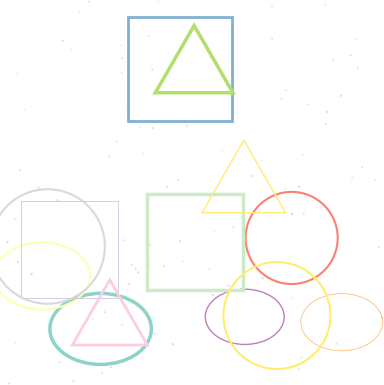[{"shape": "oval", "thickness": 2.5, "radius": 0.66, "center": [0.261, 0.146]}, {"shape": "oval", "thickness": 1.5, "radius": 0.62, "center": [0.11, 0.284]}, {"shape": "square", "thickness": 0.5, "radius": 0.63, "center": [0.181, 0.351]}, {"shape": "circle", "thickness": 1.5, "radius": 0.6, "center": [0.758, 0.382]}, {"shape": "square", "thickness": 2, "radius": 0.68, "center": [0.468, 0.821]}, {"shape": "oval", "thickness": 0.5, "radius": 0.53, "center": [0.888, 0.163]}, {"shape": "triangle", "thickness": 2.5, "radius": 0.58, "center": [0.504, 0.817]}, {"shape": "triangle", "thickness": 2, "radius": 0.56, "center": [0.285, 0.16]}, {"shape": "circle", "thickness": 1.5, "radius": 0.74, "center": [0.124, 0.36]}, {"shape": "oval", "thickness": 1, "radius": 0.51, "center": [0.636, 0.177]}, {"shape": "square", "thickness": 2.5, "radius": 0.62, "center": [0.506, 0.372]}, {"shape": "triangle", "thickness": 1, "radius": 0.63, "center": [0.633, 0.51]}, {"shape": "circle", "thickness": 1.5, "radius": 0.69, "center": [0.719, 0.18]}]